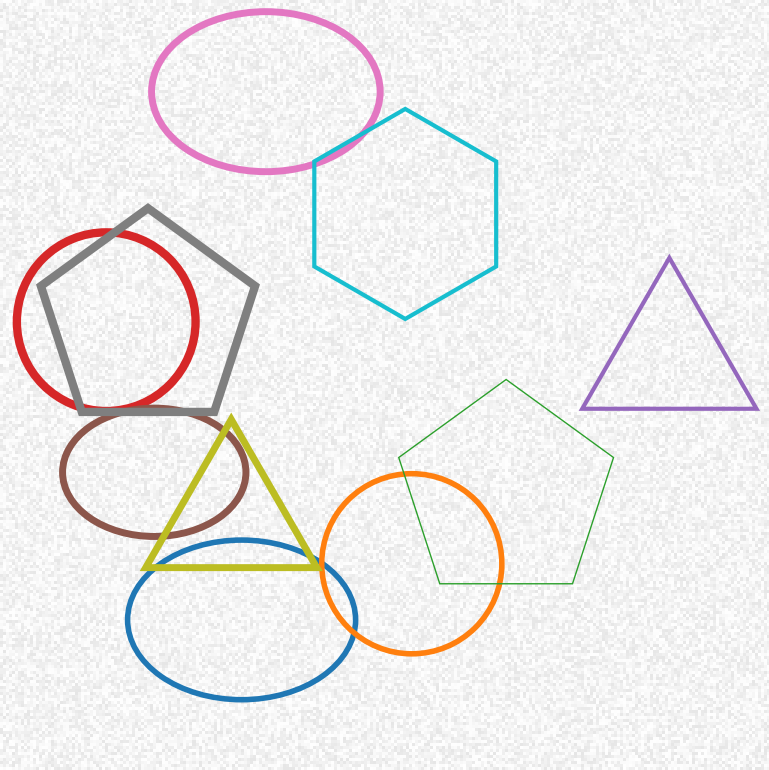[{"shape": "oval", "thickness": 2, "radius": 0.74, "center": [0.314, 0.195]}, {"shape": "circle", "thickness": 2, "radius": 0.58, "center": [0.535, 0.268]}, {"shape": "pentagon", "thickness": 0.5, "radius": 0.73, "center": [0.657, 0.361]}, {"shape": "circle", "thickness": 3, "radius": 0.58, "center": [0.138, 0.582]}, {"shape": "triangle", "thickness": 1.5, "radius": 0.65, "center": [0.869, 0.534]}, {"shape": "oval", "thickness": 2.5, "radius": 0.6, "center": [0.2, 0.387]}, {"shape": "oval", "thickness": 2.5, "radius": 0.74, "center": [0.345, 0.881]}, {"shape": "pentagon", "thickness": 3, "radius": 0.73, "center": [0.192, 0.583]}, {"shape": "triangle", "thickness": 2.5, "radius": 0.64, "center": [0.3, 0.327]}, {"shape": "hexagon", "thickness": 1.5, "radius": 0.68, "center": [0.526, 0.722]}]